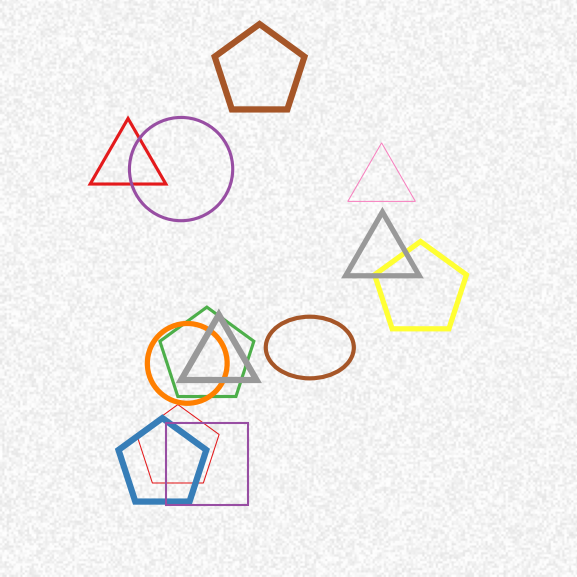[{"shape": "triangle", "thickness": 1.5, "radius": 0.38, "center": [0.222, 0.718]}, {"shape": "pentagon", "thickness": 0.5, "radius": 0.38, "center": [0.308, 0.224]}, {"shape": "pentagon", "thickness": 3, "radius": 0.4, "center": [0.281, 0.195]}, {"shape": "pentagon", "thickness": 1.5, "radius": 0.43, "center": [0.358, 0.382]}, {"shape": "circle", "thickness": 1.5, "radius": 0.45, "center": [0.314, 0.706]}, {"shape": "square", "thickness": 1, "radius": 0.36, "center": [0.359, 0.195]}, {"shape": "circle", "thickness": 2.5, "radius": 0.35, "center": [0.324, 0.37]}, {"shape": "pentagon", "thickness": 2.5, "radius": 0.42, "center": [0.728, 0.497]}, {"shape": "pentagon", "thickness": 3, "radius": 0.41, "center": [0.449, 0.876]}, {"shape": "oval", "thickness": 2, "radius": 0.38, "center": [0.536, 0.397]}, {"shape": "triangle", "thickness": 0.5, "radius": 0.34, "center": [0.661, 0.684]}, {"shape": "triangle", "thickness": 3, "radius": 0.38, "center": [0.379, 0.379]}, {"shape": "triangle", "thickness": 2.5, "radius": 0.37, "center": [0.662, 0.558]}]